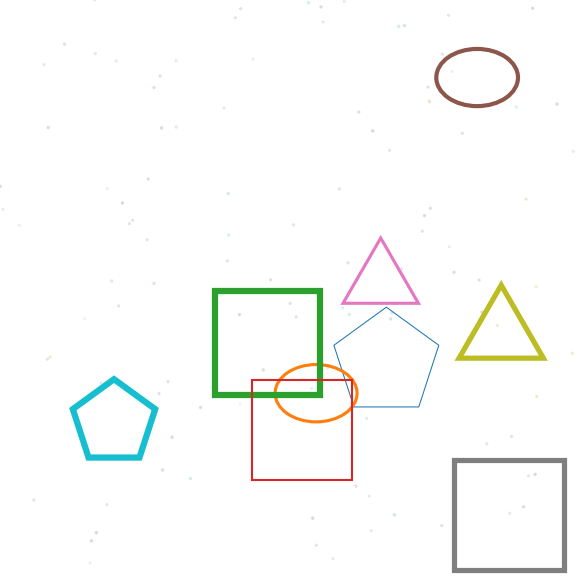[{"shape": "pentagon", "thickness": 0.5, "radius": 0.48, "center": [0.669, 0.372]}, {"shape": "oval", "thickness": 1.5, "radius": 0.35, "center": [0.547, 0.318]}, {"shape": "square", "thickness": 3, "radius": 0.45, "center": [0.463, 0.405]}, {"shape": "square", "thickness": 1, "radius": 0.43, "center": [0.523, 0.255]}, {"shape": "oval", "thickness": 2, "radius": 0.35, "center": [0.826, 0.865]}, {"shape": "triangle", "thickness": 1.5, "radius": 0.38, "center": [0.659, 0.512]}, {"shape": "square", "thickness": 2.5, "radius": 0.47, "center": [0.882, 0.107]}, {"shape": "triangle", "thickness": 2.5, "radius": 0.42, "center": [0.868, 0.421]}, {"shape": "pentagon", "thickness": 3, "radius": 0.37, "center": [0.197, 0.268]}]